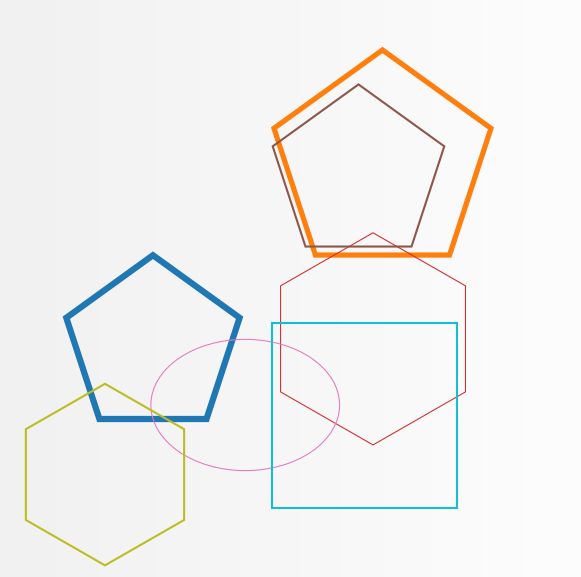[{"shape": "pentagon", "thickness": 3, "radius": 0.78, "center": [0.263, 0.4]}, {"shape": "pentagon", "thickness": 2.5, "radius": 0.98, "center": [0.658, 0.716]}, {"shape": "hexagon", "thickness": 0.5, "radius": 0.92, "center": [0.642, 0.412]}, {"shape": "pentagon", "thickness": 1, "radius": 0.78, "center": [0.617, 0.698]}, {"shape": "oval", "thickness": 0.5, "radius": 0.81, "center": [0.422, 0.298]}, {"shape": "hexagon", "thickness": 1, "radius": 0.79, "center": [0.181, 0.177]}, {"shape": "square", "thickness": 1, "radius": 0.8, "center": [0.627, 0.28]}]